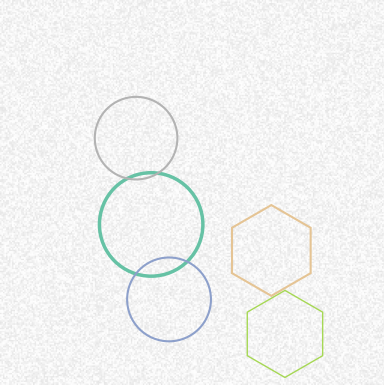[{"shape": "circle", "thickness": 2.5, "radius": 0.67, "center": [0.393, 0.417]}, {"shape": "circle", "thickness": 1.5, "radius": 0.54, "center": [0.439, 0.222]}, {"shape": "hexagon", "thickness": 1, "radius": 0.57, "center": [0.74, 0.133]}, {"shape": "hexagon", "thickness": 1.5, "radius": 0.59, "center": [0.705, 0.349]}, {"shape": "circle", "thickness": 1.5, "radius": 0.54, "center": [0.353, 0.641]}]